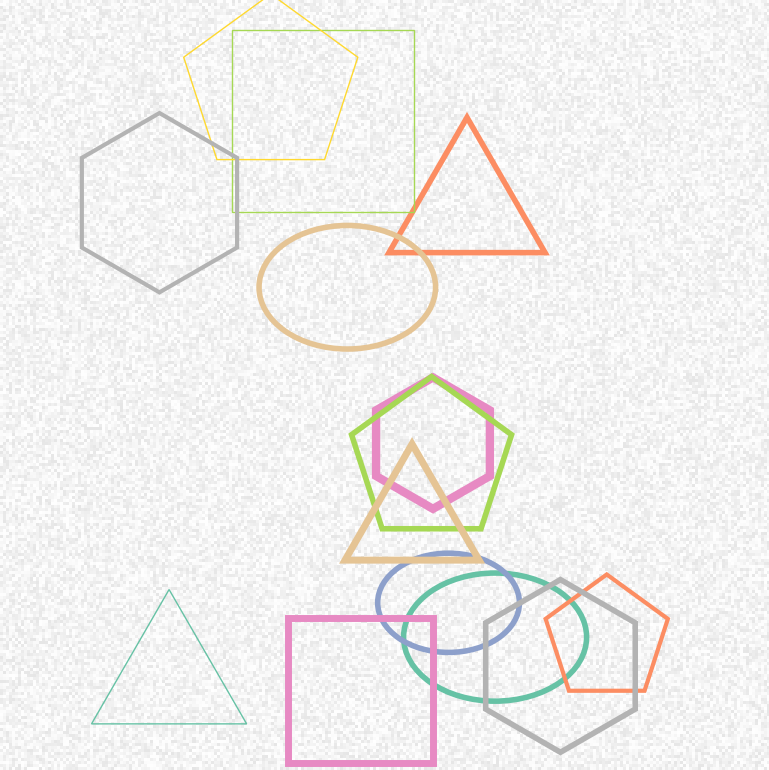[{"shape": "triangle", "thickness": 0.5, "radius": 0.58, "center": [0.22, 0.118]}, {"shape": "oval", "thickness": 2, "radius": 0.59, "center": [0.643, 0.173]}, {"shape": "triangle", "thickness": 2, "radius": 0.59, "center": [0.606, 0.73]}, {"shape": "pentagon", "thickness": 1.5, "radius": 0.42, "center": [0.788, 0.17]}, {"shape": "oval", "thickness": 2, "radius": 0.46, "center": [0.583, 0.217]}, {"shape": "hexagon", "thickness": 3, "radius": 0.43, "center": [0.562, 0.424]}, {"shape": "square", "thickness": 2.5, "radius": 0.47, "center": [0.468, 0.103]}, {"shape": "pentagon", "thickness": 2, "radius": 0.55, "center": [0.56, 0.402]}, {"shape": "square", "thickness": 0.5, "radius": 0.59, "center": [0.42, 0.843]}, {"shape": "pentagon", "thickness": 0.5, "radius": 0.59, "center": [0.352, 0.889]}, {"shape": "triangle", "thickness": 2.5, "radius": 0.5, "center": [0.535, 0.323]}, {"shape": "oval", "thickness": 2, "radius": 0.57, "center": [0.451, 0.627]}, {"shape": "hexagon", "thickness": 1.5, "radius": 0.58, "center": [0.207, 0.737]}, {"shape": "hexagon", "thickness": 2, "radius": 0.56, "center": [0.728, 0.135]}]